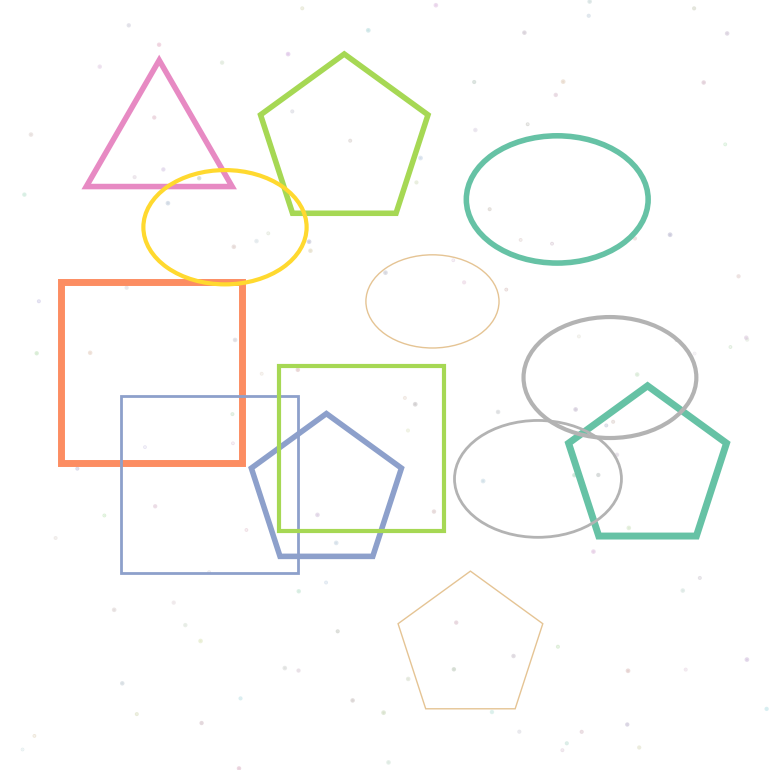[{"shape": "pentagon", "thickness": 2.5, "radius": 0.54, "center": [0.841, 0.391]}, {"shape": "oval", "thickness": 2, "radius": 0.59, "center": [0.724, 0.741]}, {"shape": "square", "thickness": 2.5, "radius": 0.59, "center": [0.197, 0.516]}, {"shape": "square", "thickness": 1, "radius": 0.57, "center": [0.272, 0.371]}, {"shape": "pentagon", "thickness": 2, "radius": 0.51, "center": [0.424, 0.36]}, {"shape": "triangle", "thickness": 2, "radius": 0.55, "center": [0.207, 0.812]}, {"shape": "square", "thickness": 1.5, "radius": 0.53, "center": [0.47, 0.417]}, {"shape": "pentagon", "thickness": 2, "radius": 0.57, "center": [0.447, 0.816]}, {"shape": "oval", "thickness": 1.5, "radius": 0.53, "center": [0.292, 0.705]}, {"shape": "pentagon", "thickness": 0.5, "radius": 0.49, "center": [0.611, 0.159]}, {"shape": "oval", "thickness": 0.5, "radius": 0.43, "center": [0.562, 0.609]}, {"shape": "oval", "thickness": 1.5, "radius": 0.56, "center": [0.792, 0.51]}, {"shape": "oval", "thickness": 1, "radius": 0.54, "center": [0.699, 0.378]}]